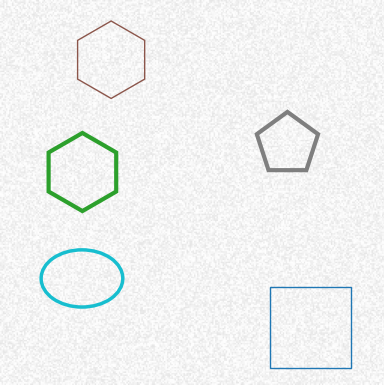[{"shape": "square", "thickness": 1, "radius": 0.52, "center": [0.806, 0.149]}, {"shape": "hexagon", "thickness": 3, "radius": 0.51, "center": [0.214, 0.553]}, {"shape": "hexagon", "thickness": 1, "radius": 0.5, "center": [0.289, 0.845]}, {"shape": "pentagon", "thickness": 3, "radius": 0.42, "center": [0.747, 0.626]}, {"shape": "oval", "thickness": 2.5, "radius": 0.53, "center": [0.213, 0.277]}]